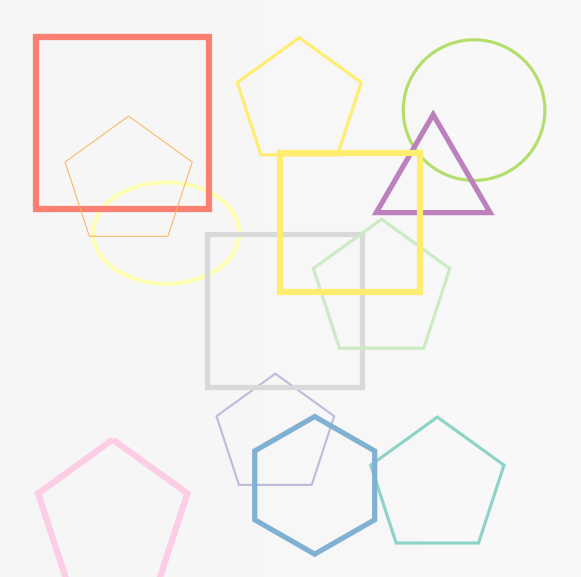[{"shape": "pentagon", "thickness": 1.5, "radius": 0.6, "center": [0.752, 0.156]}, {"shape": "oval", "thickness": 2, "radius": 0.63, "center": [0.286, 0.596]}, {"shape": "pentagon", "thickness": 1, "radius": 0.53, "center": [0.474, 0.246]}, {"shape": "square", "thickness": 3, "radius": 0.74, "center": [0.211, 0.786]}, {"shape": "hexagon", "thickness": 2.5, "radius": 0.6, "center": [0.541, 0.159]}, {"shape": "pentagon", "thickness": 0.5, "radius": 0.58, "center": [0.221, 0.683]}, {"shape": "circle", "thickness": 1.5, "radius": 0.61, "center": [0.816, 0.808]}, {"shape": "pentagon", "thickness": 3, "radius": 0.68, "center": [0.194, 0.103]}, {"shape": "square", "thickness": 2.5, "radius": 0.66, "center": [0.489, 0.462]}, {"shape": "triangle", "thickness": 2.5, "radius": 0.57, "center": [0.745, 0.688]}, {"shape": "pentagon", "thickness": 1.5, "radius": 0.62, "center": [0.656, 0.496]}, {"shape": "square", "thickness": 3, "radius": 0.6, "center": [0.602, 0.614]}, {"shape": "pentagon", "thickness": 1.5, "radius": 0.56, "center": [0.515, 0.822]}]